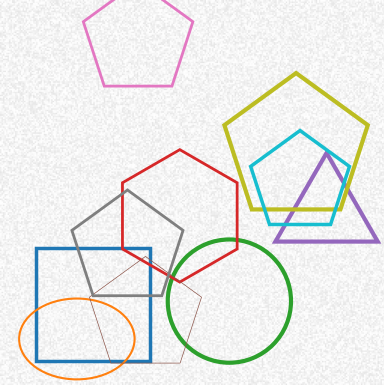[{"shape": "square", "thickness": 2.5, "radius": 0.74, "center": [0.242, 0.209]}, {"shape": "oval", "thickness": 1.5, "radius": 0.75, "center": [0.2, 0.12]}, {"shape": "circle", "thickness": 3, "radius": 0.8, "center": [0.596, 0.218]}, {"shape": "hexagon", "thickness": 2, "radius": 0.86, "center": [0.467, 0.439]}, {"shape": "triangle", "thickness": 3, "radius": 0.77, "center": [0.848, 0.449]}, {"shape": "pentagon", "thickness": 0.5, "radius": 0.77, "center": [0.378, 0.181]}, {"shape": "pentagon", "thickness": 2, "radius": 0.75, "center": [0.359, 0.897]}, {"shape": "pentagon", "thickness": 2, "radius": 0.76, "center": [0.331, 0.355]}, {"shape": "pentagon", "thickness": 3, "radius": 0.98, "center": [0.769, 0.614]}, {"shape": "pentagon", "thickness": 2.5, "radius": 0.67, "center": [0.779, 0.526]}]